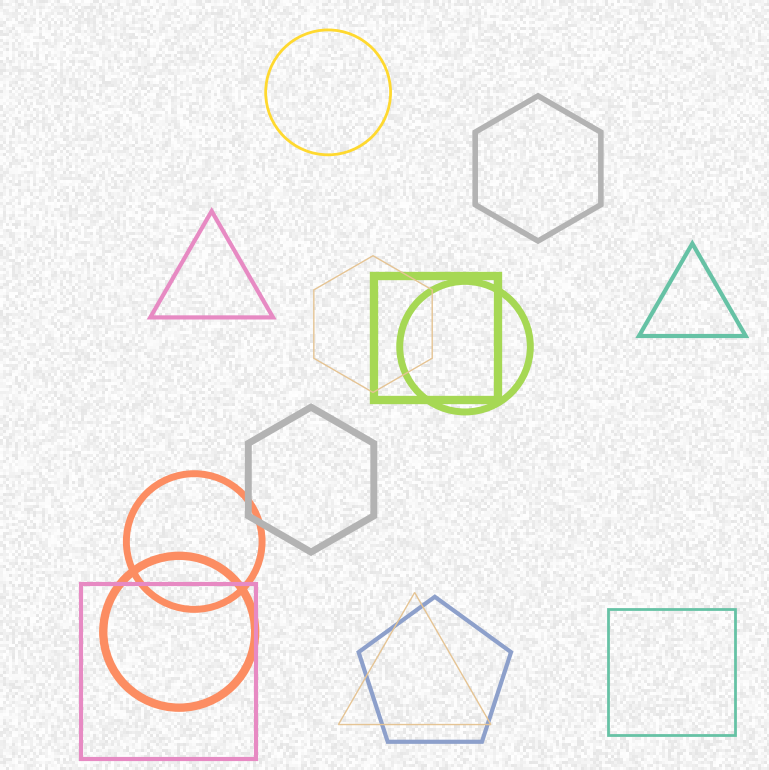[{"shape": "square", "thickness": 1, "radius": 0.41, "center": [0.872, 0.127]}, {"shape": "triangle", "thickness": 1.5, "radius": 0.4, "center": [0.899, 0.604]}, {"shape": "circle", "thickness": 2.5, "radius": 0.44, "center": [0.252, 0.297]}, {"shape": "circle", "thickness": 3, "radius": 0.49, "center": [0.233, 0.18]}, {"shape": "pentagon", "thickness": 1.5, "radius": 0.52, "center": [0.565, 0.121]}, {"shape": "square", "thickness": 1.5, "radius": 0.57, "center": [0.219, 0.128]}, {"shape": "triangle", "thickness": 1.5, "radius": 0.46, "center": [0.275, 0.634]}, {"shape": "circle", "thickness": 2.5, "radius": 0.42, "center": [0.604, 0.55]}, {"shape": "square", "thickness": 3, "radius": 0.4, "center": [0.566, 0.561]}, {"shape": "circle", "thickness": 1, "radius": 0.41, "center": [0.426, 0.88]}, {"shape": "triangle", "thickness": 0.5, "radius": 0.57, "center": [0.539, 0.116]}, {"shape": "hexagon", "thickness": 0.5, "radius": 0.44, "center": [0.484, 0.579]}, {"shape": "hexagon", "thickness": 2.5, "radius": 0.47, "center": [0.404, 0.377]}, {"shape": "hexagon", "thickness": 2, "radius": 0.47, "center": [0.699, 0.781]}]